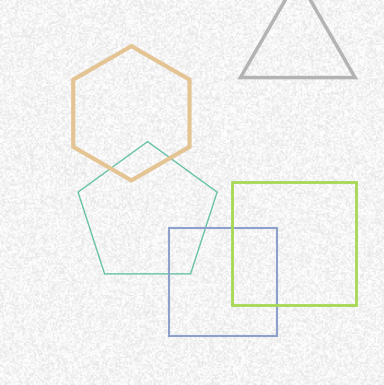[{"shape": "pentagon", "thickness": 1, "radius": 0.95, "center": [0.383, 0.442]}, {"shape": "square", "thickness": 1.5, "radius": 0.7, "center": [0.58, 0.268]}, {"shape": "square", "thickness": 2, "radius": 0.8, "center": [0.763, 0.368]}, {"shape": "hexagon", "thickness": 3, "radius": 0.87, "center": [0.341, 0.706]}, {"shape": "triangle", "thickness": 2.5, "radius": 0.86, "center": [0.773, 0.884]}]